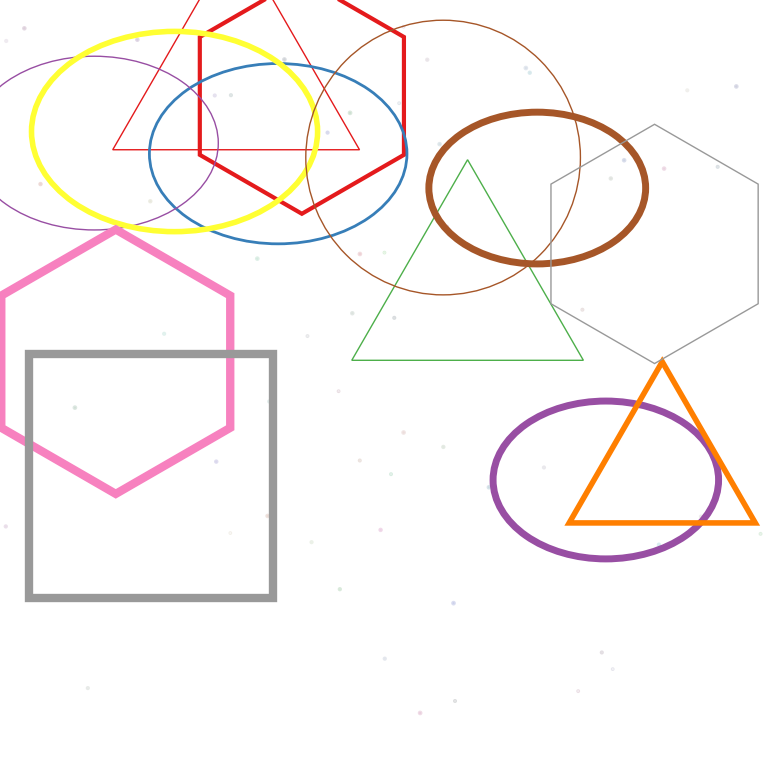[{"shape": "hexagon", "thickness": 1.5, "radius": 0.77, "center": [0.392, 0.875]}, {"shape": "triangle", "thickness": 0.5, "radius": 0.93, "center": [0.307, 0.898]}, {"shape": "oval", "thickness": 1, "radius": 0.84, "center": [0.361, 0.8]}, {"shape": "triangle", "thickness": 0.5, "radius": 0.87, "center": [0.607, 0.619]}, {"shape": "oval", "thickness": 2.5, "radius": 0.73, "center": [0.787, 0.377]}, {"shape": "oval", "thickness": 0.5, "radius": 0.81, "center": [0.122, 0.814]}, {"shape": "triangle", "thickness": 2, "radius": 0.7, "center": [0.86, 0.391]}, {"shape": "oval", "thickness": 2, "radius": 0.93, "center": [0.227, 0.829]}, {"shape": "circle", "thickness": 0.5, "radius": 0.89, "center": [0.575, 0.795]}, {"shape": "oval", "thickness": 2.5, "radius": 0.7, "center": [0.698, 0.756]}, {"shape": "hexagon", "thickness": 3, "radius": 0.86, "center": [0.15, 0.53]}, {"shape": "square", "thickness": 3, "radius": 0.79, "center": [0.196, 0.382]}, {"shape": "hexagon", "thickness": 0.5, "radius": 0.78, "center": [0.85, 0.683]}]